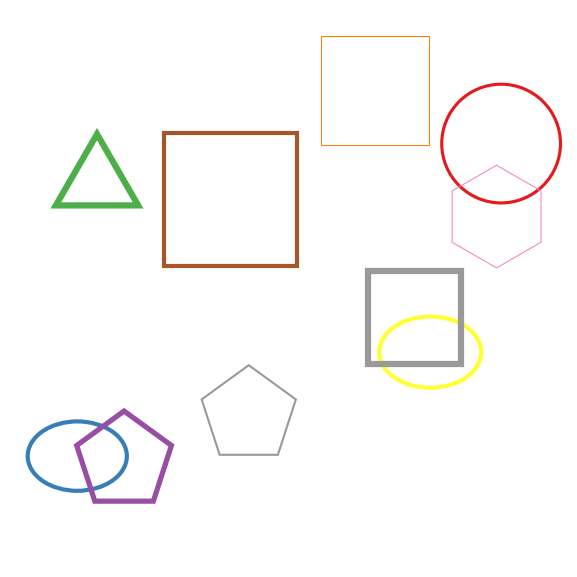[{"shape": "circle", "thickness": 1.5, "radius": 0.51, "center": [0.868, 0.751]}, {"shape": "oval", "thickness": 2, "radius": 0.43, "center": [0.134, 0.209]}, {"shape": "triangle", "thickness": 3, "radius": 0.41, "center": [0.168, 0.685]}, {"shape": "pentagon", "thickness": 2.5, "radius": 0.43, "center": [0.215, 0.201]}, {"shape": "square", "thickness": 0.5, "radius": 0.47, "center": [0.649, 0.843]}, {"shape": "oval", "thickness": 2, "radius": 0.44, "center": [0.745, 0.389]}, {"shape": "square", "thickness": 2, "radius": 0.58, "center": [0.398, 0.653]}, {"shape": "hexagon", "thickness": 0.5, "radius": 0.44, "center": [0.86, 0.624]}, {"shape": "pentagon", "thickness": 1, "radius": 0.43, "center": [0.431, 0.281]}, {"shape": "square", "thickness": 3, "radius": 0.4, "center": [0.718, 0.449]}]